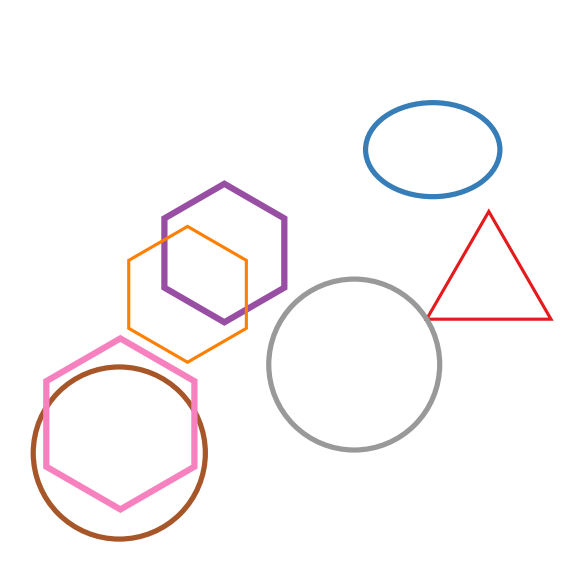[{"shape": "triangle", "thickness": 1.5, "radius": 0.62, "center": [0.846, 0.509]}, {"shape": "oval", "thickness": 2.5, "radius": 0.58, "center": [0.749, 0.74]}, {"shape": "hexagon", "thickness": 3, "radius": 0.6, "center": [0.389, 0.561]}, {"shape": "hexagon", "thickness": 1.5, "radius": 0.59, "center": [0.325, 0.489]}, {"shape": "circle", "thickness": 2.5, "radius": 0.75, "center": [0.207, 0.215]}, {"shape": "hexagon", "thickness": 3, "radius": 0.74, "center": [0.208, 0.265]}, {"shape": "circle", "thickness": 2.5, "radius": 0.74, "center": [0.613, 0.368]}]